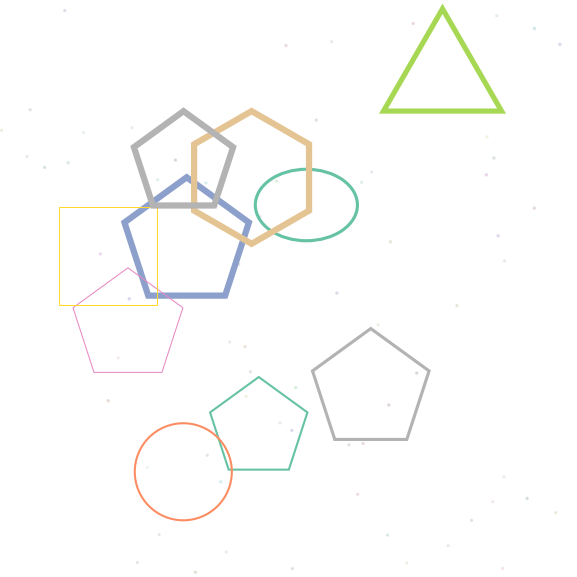[{"shape": "pentagon", "thickness": 1, "radius": 0.44, "center": [0.448, 0.258]}, {"shape": "oval", "thickness": 1.5, "radius": 0.44, "center": [0.531, 0.644]}, {"shape": "circle", "thickness": 1, "radius": 0.42, "center": [0.317, 0.182]}, {"shape": "pentagon", "thickness": 3, "radius": 0.57, "center": [0.323, 0.579]}, {"shape": "pentagon", "thickness": 0.5, "radius": 0.5, "center": [0.222, 0.435]}, {"shape": "triangle", "thickness": 2.5, "radius": 0.59, "center": [0.766, 0.866]}, {"shape": "square", "thickness": 0.5, "radius": 0.43, "center": [0.187, 0.555]}, {"shape": "hexagon", "thickness": 3, "radius": 0.57, "center": [0.436, 0.692]}, {"shape": "pentagon", "thickness": 1.5, "radius": 0.53, "center": [0.642, 0.324]}, {"shape": "pentagon", "thickness": 3, "radius": 0.45, "center": [0.318, 0.716]}]